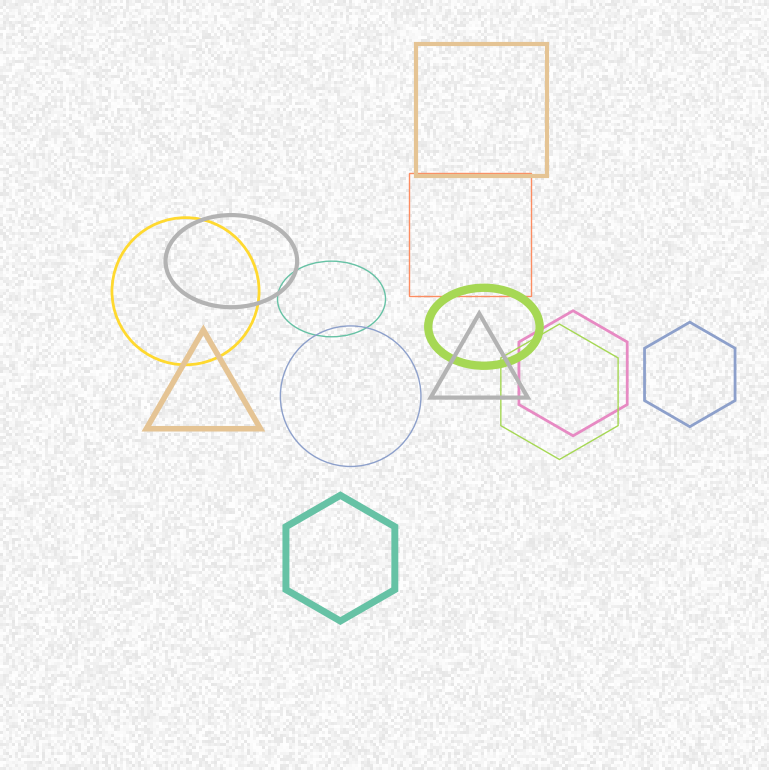[{"shape": "hexagon", "thickness": 2.5, "radius": 0.41, "center": [0.442, 0.275]}, {"shape": "oval", "thickness": 0.5, "radius": 0.35, "center": [0.431, 0.612]}, {"shape": "square", "thickness": 0.5, "radius": 0.4, "center": [0.611, 0.695]}, {"shape": "hexagon", "thickness": 1, "radius": 0.34, "center": [0.896, 0.514]}, {"shape": "circle", "thickness": 0.5, "radius": 0.46, "center": [0.455, 0.485]}, {"shape": "hexagon", "thickness": 1, "radius": 0.41, "center": [0.744, 0.515]}, {"shape": "oval", "thickness": 3, "radius": 0.36, "center": [0.628, 0.576]}, {"shape": "hexagon", "thickness": 0.5, "radius": 0.44, "center": [0.727, 0.491]}, {"shape": "circle", "thickness": 1, "radius": 0.48, "center": [0.241, 0.622]}, {"shape": "square", "thickness": 1.5, "radius": 0.43, "center": [0.626, 0.857]}, {"shape": "triangle", "thickness": 2, "radius": 0.43, "center": [0.264, 0.486]}, {"shape": "oval", "thickness": 1.5, "radius": 0.43, "center": [0.3, 0.661]}, {"shape": "triangle", "thickness": 1.5, "radius": 0.36, "center": [0.622, 0.52]}]